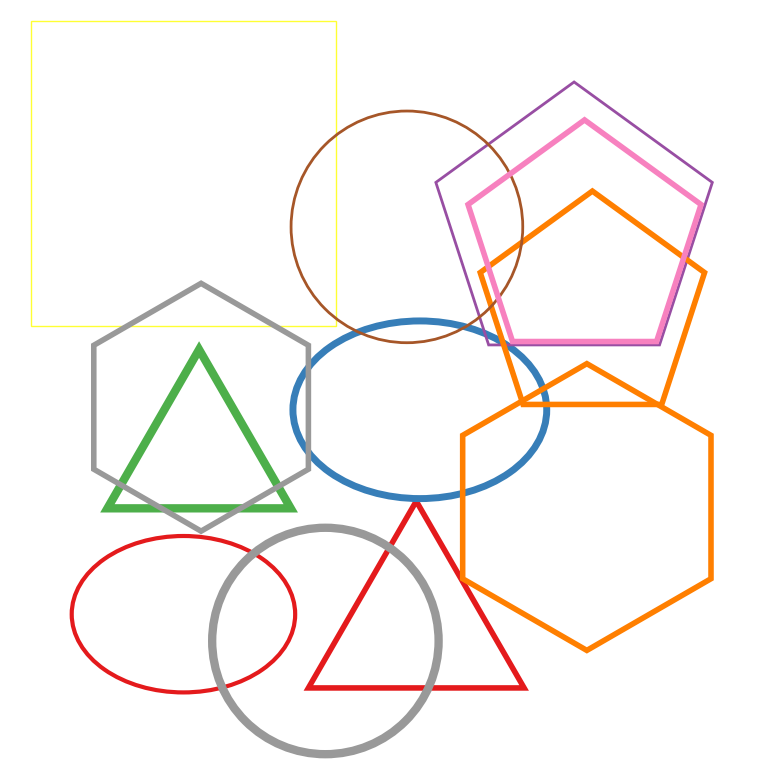[{"shape": "triangle", "thickness": 2, "radius": 0.81, "center": [0.541, 0.187]}, {"shape": "oval", "thickness": 1.5, "radius": 0.73, "center": [0.238, 0.202]}, {"shape": "oval", "thickness": 2.5, "radius": 0.82, "center": [0.545, 0.468]}, {"shape": "triangle", "thickness": 3, "radius": 0.69, "center": [0.259, 0.409]}, {"shape": "pentagon", "thickness": 1, "radius": 0.94, "center": [0.746, 0.705]}, {"shape": "hexagon", "thickness": 2, "radius": 0.93, "center": [0.762, 0.342]}, {"shape": "pentagon", "thickness": 2, "radius": 0.77, "center": [0.769, 0.599]}, {"shape": "square", "thickness": 0.5, "radius": 0.99, "center": [0.238, 0.774]}, {"shape": "circle", "thickness": 1, "radius": 0.75, "center": [0.528, 0.705]}, {"shape": "pentagon", "thickness": 2, "radius": 0.8, "center": [0.759, 0.685]}, {"shape": "circle", "thickness": 3, "radius": 0.74, "center": [0.423, 0.168]}, {"shape": "hexagon", "thickness": 2, "radius": 0.8, "center": [0.261, 0.471]}]